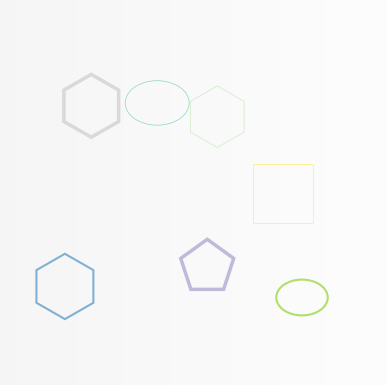[{"shape": "oval", "thickness": 0.5, "radius": 0.41, "center": [0.406, 0.733]}, {"shape": "pentagon", "thickness": 2.5, "radius": 0.36, "center": [0.535, 0.307]}, {"shape": "hexagon", "thickness": 1.5, "radius": 0.42, "center": [0.168, 0.256]}, {"shape": "oval", "thickness": 1.5, "radius": 0.33, "center": [0.779, 0.227]}, {"shape": "hexagon", "thickness": 2.5, "radius": 0.41, "center": [0.236, 0.725]}, {"shape": "hexagon", "thickness": 0.5, "radius": 0.4, "center": [0.561, 0.697]}, {"shape": "square", "thickness": 0.5, "radius": 0.39, "center": [0.73, 0.497]}]